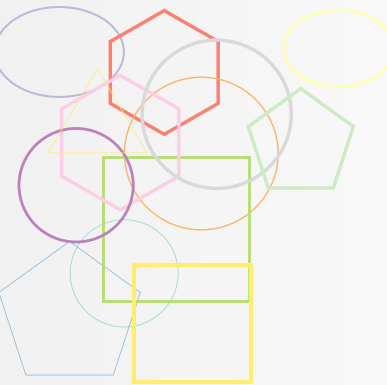[{"shape": "circle", "thickness": 0.5, "radius": 0.7, "center": [0.32, 0.29]}, {"shape": "oval", "thickness": 2, "radius": 0.71, "center": [0.874, 0.874]}, {"shape": "oval", "thickness": 1.5, "radius": 0.83, "center": [0.153, 0.865]}, {"shape": "hexagon", "thickness": 2.5, "radius": 0.8, "center": [0.424, 0.812]}, {"shape": "pentagon", "thickness": 0.5, "radius": 0.96, "center": [0.18, 0.181]}, {"shape": "circle", "thickness": 1, "radius": 0.99, "center": [0.52, 0.601]}, {"shape": "square", "thickness": 2, "radius": 0.94, "center": [0.455, 0.405]}, {"shape": "hexagon", "thickness": 2.5, "radius": 0.87, "center": [0.31, 0.63]}, {"shape": "circle", "thickness": 2.5, "radius": 0.96, "center": [0.559, 0.703]}, {"shape": "circle", "thickness": 2, "radius": 0.74, "center": [0.196, 0.519]}, {"shape": "pentagon", "thickness": 2.5, "radius": 0.71, "center": [0.776, 0.627]}, {"shape": "triangle", "thickness": 0.5, "radius": 0.73, "center": [0.251, 0.676]}, {"shape": "square", "thickness": 3, "radius": 0.76, "center": [0.497, 0.16]}]